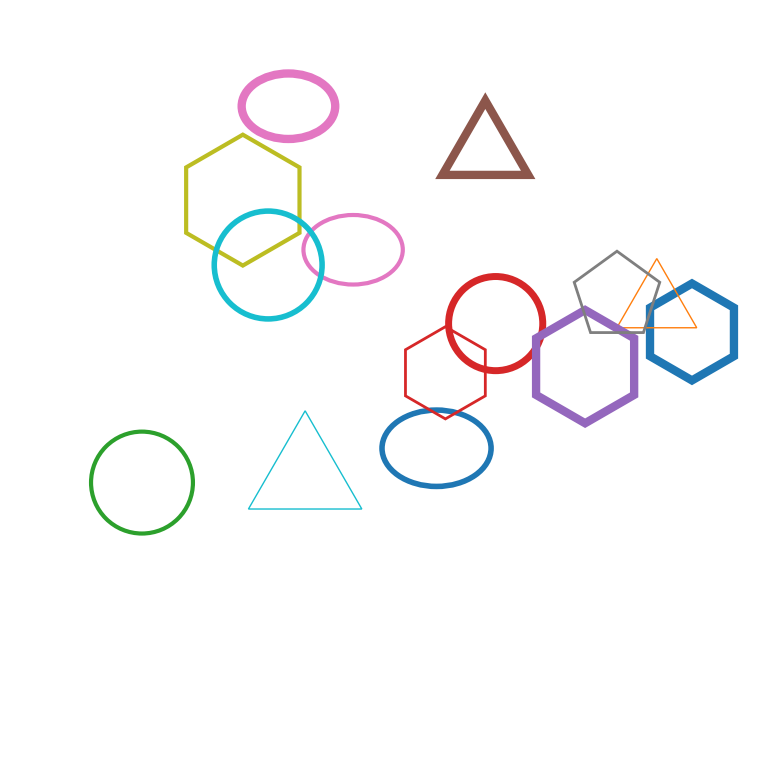[{"shape": "oval", "thickness": 2, "radius": 0.35, "center": [0.567, 0.418]}, {"shape": "hexagon", "thickness": 3, "radius": 0.31, "center": [0.899, 0.569]}, {"shape": "triangle", "thickness": 0.5, "radius": 0.3, "center": [0.853, 0.604]}, {"shape": "circle", "thickness": 1.5, "radius": 0.33, "center": [0.184, 0.373]}, {"shape": "hexagon", "thickness": 1, "radius": 0.3, "center": [0.578, 0.516]}, {"shape": "circle", "thickness": 2.5, "radius": 0.31, "center": [0.644, 0.58]}, {"shape": "hexagon", "thickness": 3, "radius": 0.37, "center": [0.76, 0.524]}, {"shape": "triangle", "thickness": 3, "radius": 0.32, "center": [0.63, 0.805]}, {"shape": "oval", "thickness": 1.5, "radius": 0.32, "center": [0.459, 0.676]}, {"shape": "oval", "thickness": 3, "radius": 0.3, "center": [0.375, 0.862]}, {"shape": "pentagon", "thickness": 1, "radius": 0.29, "center": [0.801, 0.615]}, {"shape": "hexagon", "thickness": 1.5, "radius": 0.42, "center": [0.315, 0.74]}, {"shape": "circle", "thickness": 2, "radius": 0.35, "center": [0.348, 0.656]}, {"shape": "triangle", "thickness": 0.5, "radius": 0.43, "center": [0.396, 0.381]}]